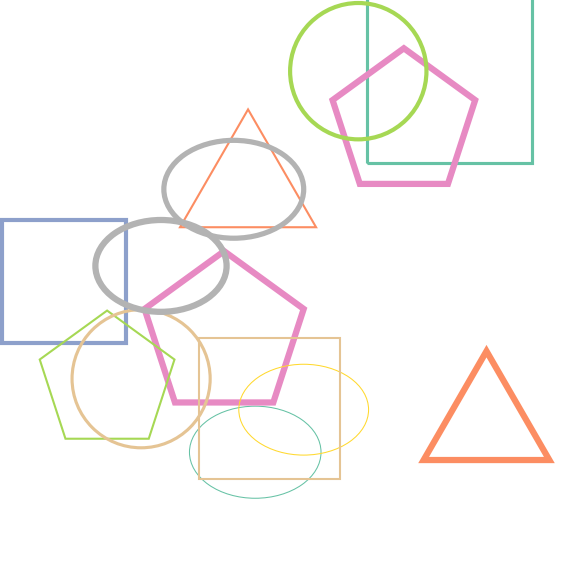[{"shape": "oval", "thickness": 0.5, "radius": 0.57, "center": [0.442, 0.216]}, {"shape": "square", "thickness": 1.5, "radius": 0.72, "center": [0.779, 0.861]}, {"shape": "triangle", "thickness": 3, "radius": 0.63, "center": [0.842, 0.265]}, {"shape": "triangle", "thickness": 1, "radius": 0.68, "center": [0.43, 0.674]}, {"shape": "square", "thickness": 2, "radius": 0.54, "center": [0.111, 0.512]}, {"shape": "pentagon", "thickness": 3, "radius": 0.72, "center": [0.388, 0.419]}, {"shape": "pentagon", "thickness": 3, "radius": 0.65, "center": [0.699, 0.786]}, {"shape": "pentagon", "thickness": 1, "radius": 0.61, "center": [0.185, 0.339]}, {"shape": "circle", "thickness": 2, "radius": 0.59, "center": [0.62, 0.876]}, {"shape": "oval", "thickness": 0.5, "radius": 0.56, "center": [0.526, 0.29]}, {"shape": "circle", "thickness": 1.5, "radius": 0.6, "center": [0.244, 0.343]}, {"shape": "square", "thickness": 1, "radius": 0.61, "center": [0.467, 0.292]}, {"shape": "oval", "thickness": 3, "radius": 0.57, "center": [0.279, 0.539]}, {"shape": "oval", "thickness": 2.5, "radius": 0.61, "center": [0.405, 0.671]}]